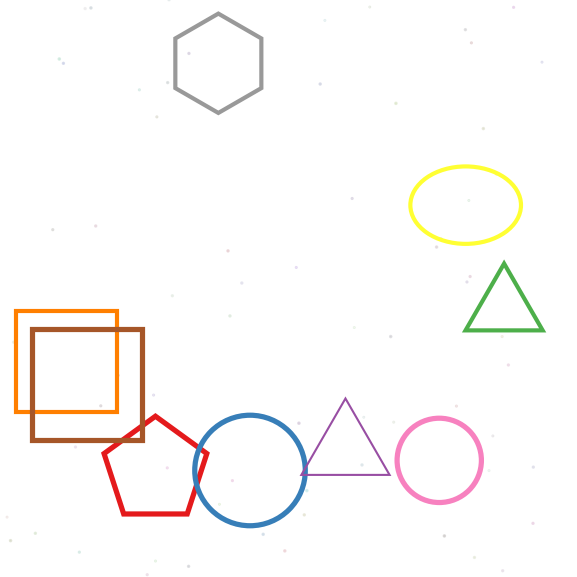[{"shape": "pentagon", "thickness": 2.5, "radius": 0.47, "center": [0.269, 0.185]}, {"shape": "circle", "thickness": 2.5, "radius": 0.48, "center": [0.433, 0.184]}, {"shape": "triangle", "thickness": 2, "radius": 0.39, "center": [0.873, 0.466]}, {"shape": "triangle", "thickness": 1, "radius": 0.44, "center": [0.598, 0.221]}, {"shape": "square", "thickness": 2, "radius": 0.44, "center": [0.115, 0.373]}, {"shape": "oval", "thickness": 2, "radius": 0.48, "center": [0.806, 0.644]}, {"shape": "square", "thickness": 2.5, "radius": 0.48, "center": [0.151, 0.333]}, {"shape": "circle", "thickness": 2.5, "radius": 0.36, "center": [0.761, 0.202]}, {"shape": "hexagon", "thickness": 2, "radius": 0.43, "center": [0.378, 0.89]}]